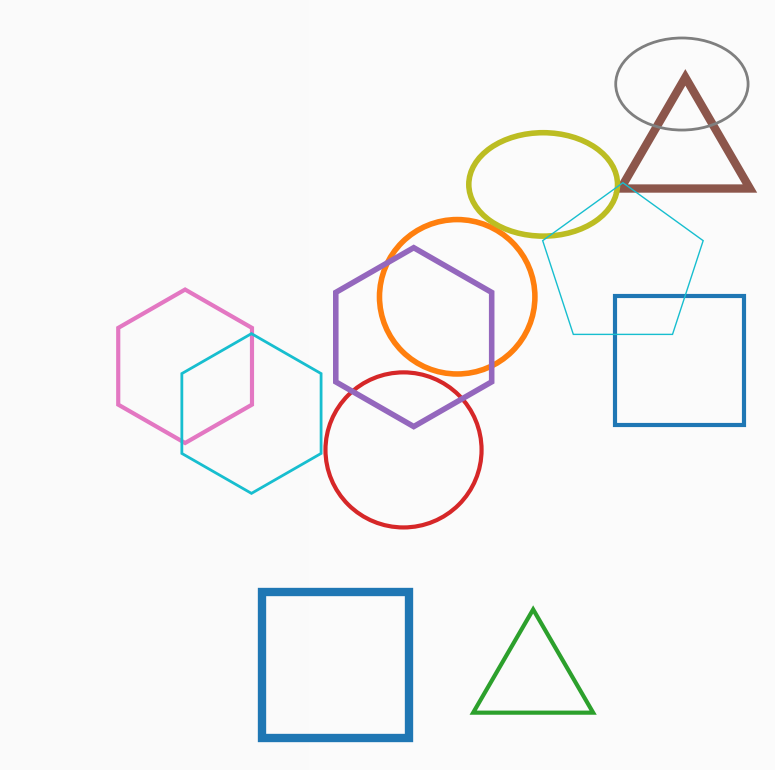[{"shape": "square", "thickness": 1.5, "radius": 0.42, "center": [0.877, 0.532]}, {"shape": "square", "thickness": 3, "radius": 0.47, "center": [0.433, 0.137]}, {"shape": "circle", "thickness": 2, "radius": 0.5, "center": [0.59, 0.615]}, {"shape": "triangle", "thickness": 1.5, "radius": 0.45, "center": [0.688, 0.119]}, {"shape": "circle", "thickness": 1.5, "radius": 0.5, "center": [0.521, 0.416]}, {"shape": "hexagon", "thickness": 2, "radius": 0.58, "center": [0.534, 0.562]}, {"shape": "triangle", "thickness": 3, "radius": 0.48, "center": [0.884, 0.803]}, {"shape": "hexagon", "thickness": 1.5, "radius": 0.5, "center": [0.239, 0.524]}, {"shape": "oval", "thickness": 1, "radius": 0.43, "center": [0.88, 0.891]}, {"shape": "oval", "thickness": 2, "radius": 0.48, "center": [0.701, 0.761]}, {"shape": "hexagon", "thickness": 1, "radius": 0.52, "center": [0.324, 0.463]}, {"shape": "pentagon", "thickness": 0.5, "radius": 0.54, "center": [0.804, 0.654]}]